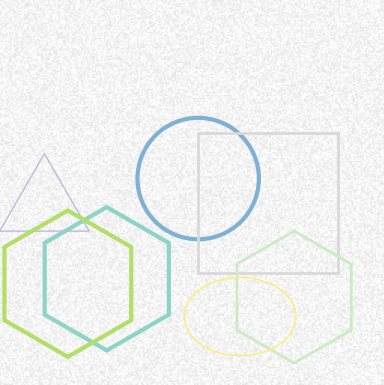[{"shape": "hexagon", "thickness": 3, "radius": 0.93, "center": [0.277, 0.276]}, {"shape": "triangle", "thickness": 1, "radius": 0.67, "center": [0.115, 0.467]}, {"shape": "circle", "thickness": 3, "radius": 0.79, "center": [0.515, 0.536]}, {"shape": "hexagon", "thickness": 3, "radius": 0.95, "center": [0.176, 0.263]}, {"shape": "square", "thickness": 2, "radius": 0.91, "center": [0.697, 0.472]}, {"shape": "hexagon", "thickness": 2, "radius": 0.86, "center": [0.764, 0.228]}, {"shape": "oval", "thickness": 1, "radius": 0.72, "center": [0.624, 0.178]}]